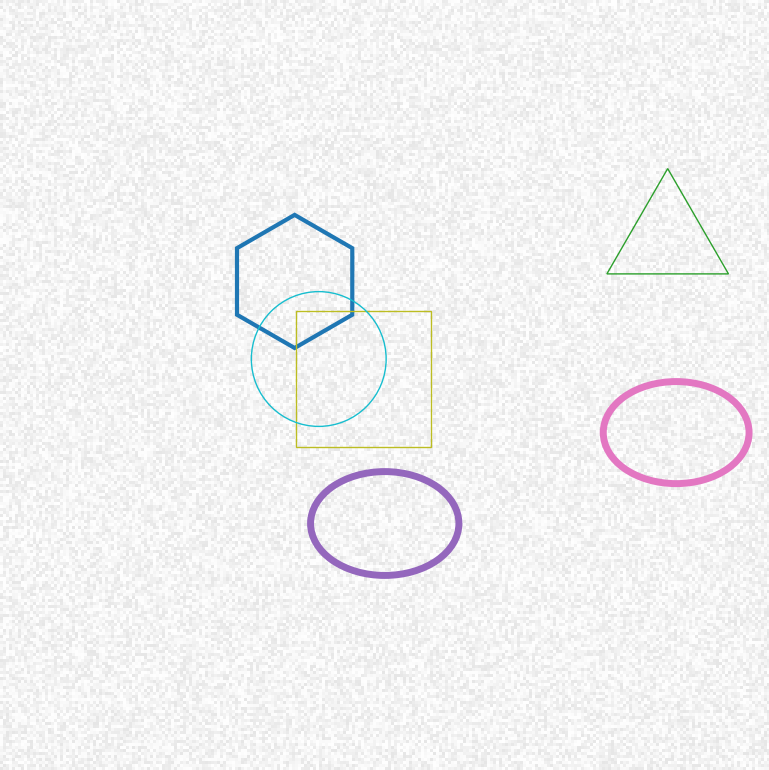[{"shape": "hexagon", "thickness": 1.5, "radius": 0.43, "center": [0.383, 0.634]}, {"shape": "triangle", "thickness": 0.5, "radius": 0.46, "center": [0.867, 0.69]}, {"shape": "oval", "thickness": 2.5, "radius": 0.48, "center": [0.5, 0.32]}, {"shape": "oval", "thickness": 2.5, "radius": 0.47, "center": [0.878, 0.438]}, {"shape": "square", "thickness": 0.5, "radius": 0.44, "center": [0.472, 0.508]}, {"shape": "circle", "thickness": 0.5, "radius": 0.44, "center": [0.414, 0.534]}]